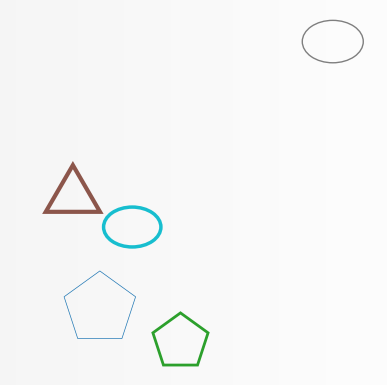[{"shape": "pentagon", "thickness": 0.5, "radius": 0.49, "center": [0.258, 0.199]}, {"shape": "pentagon", "thickness": 2, "radius": 0.37, "center": [0.466, 0.112]}, {"shape": "triangle", "thickness": 3, "radius": 0.4, "center": [0.188, 0.49]}, {"shape": "oval", "thickness": 1, "radius": 0.39, "center": [0.859, 0.892]}, {"shape": "oval", "thickness": 2.5, "radius": 0.37, "center": [0.341, 0.41]}]